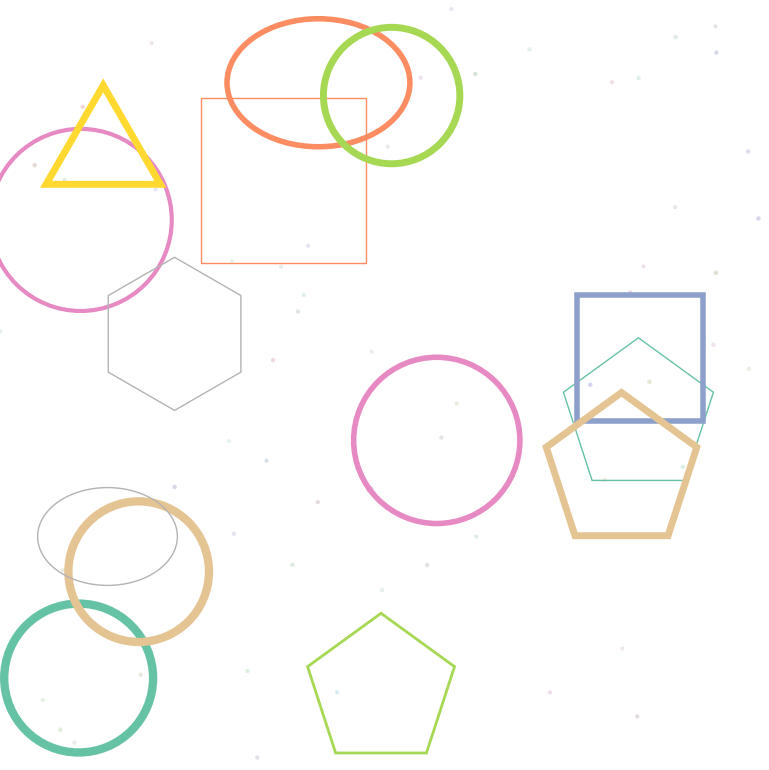[{"shape": "pentagon", "thickness": 0.5, "radius": 0.51, "center": [0.829, 0.459]}, {"shape": "circle", "thickness": 3, "radius": 0.48, "center": [0.102, 0.119]}, {"shape": "square", "thickness": 0.5, "radius": 0.54, "center": [0.368, 0.765]}, {"shape": "oval", "thickness": 2, "radius": 0.59, "center": [0.414, 0.893]}, {"shape": "square", "thickness": 2, "radius": 0.41, "center": [0.831, 0.535]}, {"shape": "circle", "thickness": 1.5, "radius": 0.59, "center": [0.105, 0.714]}, {"shape": "circle", "thickness": 2, "radius": 0.54, "center": [0.567, 0.428]}, {"shape": "pentagon", "thickness": 1, "radius": 0.5, "center": [0.495, 0.103]}, {"shape": "circle", "thickness": 2.5, "radius": 0.44, "center": [0.509, 0.876]}, {"shape": "triangle", "thickness": 2.5, "radius": 0.43, "center": [0.134, 0.803]}, {"shape": "circle", "thickness": 3, "radius": 0.46, "center": [0.18, 0.258]}, {"shape": "pentagon", "thickness": 2.5, "radius": 0.51, "center": [0.807, 0.387]}, {"shape": "oval", "thickness": 0.5, "radius": 0.45, "center": [0.14, 0.303]}, {"shape": "hexagon", "thickness": 0.5, "radius": 0.5, "center": [0.227, 0.566]}]